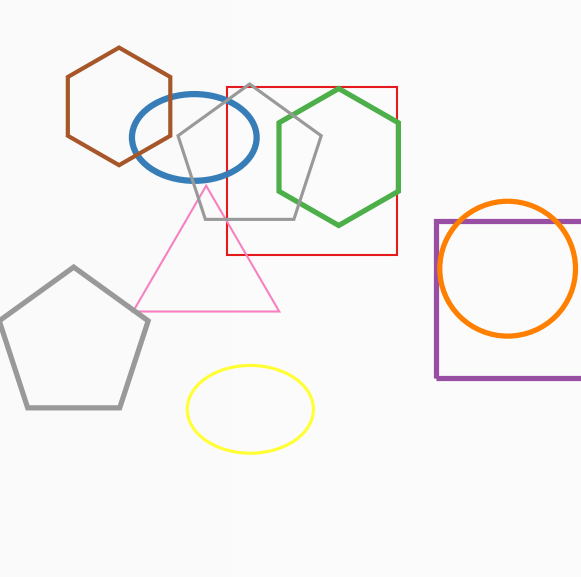[{"shape": "square", "thickness": 1, "radius": 0.73, "center": [0.536, 0.703]}, {"shape": "oval", "thickness": 3, "radius": 0.54, "center": [0.334, 0.761]}, {"shape": "hexagon", "thickness": 2.5, "radius": 0.59, "center": [0.583, 0.727]}, {"shape": "square", "thickness": 2.5, "radius": 0.68, "center": [0.886, 0.48]}, {"shape": "circle", "thickness": 2.5, "radius": 0.58, "center": [0.873, 0.534]}, {"shape": "oval", "thickness": 1.5, "radius": 0.54, "center": [0.431, 0.29]}, {"shape": "hexagon", "thickness": 2, "radius": 0.51, "center": [0.205, 0.815]}, {"shape": "triangle", "thickness": 1, "radius": 0.73, "center": [0.355, 0.532]}, {"shape": "pentagon", "thickness": 2.5, "radius": 0.67, "center": [0.127, 0.402]}, {"shape": "pentagon", "thickness": 1.5, "radius": 0.65, "center": [0.429, 0.724]}]